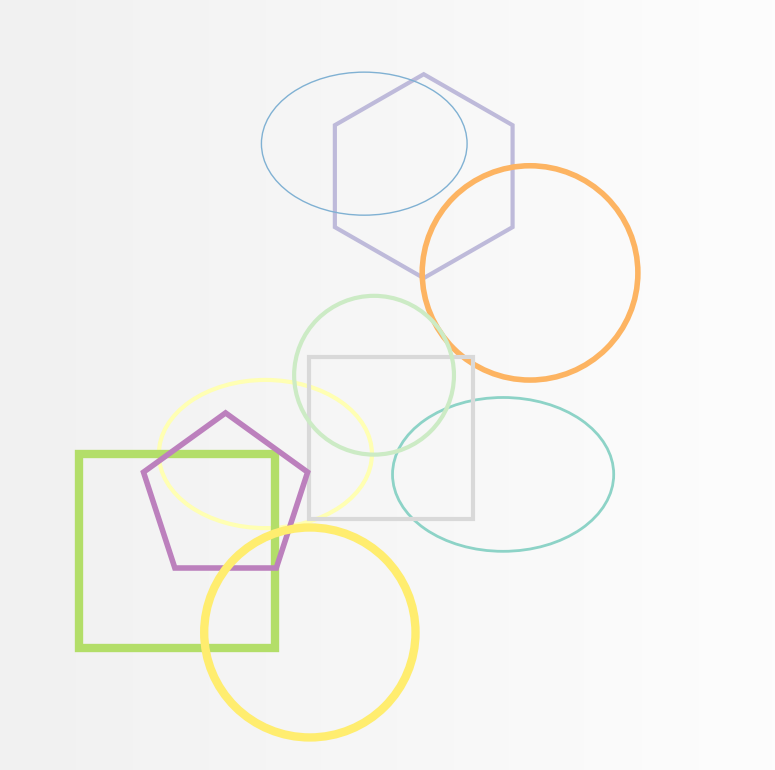[{"shape": "oval", "thickness": 1, "radius": 0.71, "center": [0.649, 0.384]}, {"shape": "oval", "thickness": 1.5, "radius": 0.69, "center": [0.342, 0.41]}, {"shape": "hexagon", "thickness": 1.5, "radius": 0.66, "center": [0.547, 0.771]}, {"shape": "oval", "thickness": 0.5, "radius": 0.66, "center": [0.47, 0.813]}, {"shape": "circle", "thickness": 2, "radius": 0.7, "center": [0.684, 0.646]}, {"shape": "square", "thickness": 3, "radius": 0.63, "center": [0.228, 0.285]}, {"shape": "square", "thickness": 1.5, "radius": 0.53, "center": [0.505, 0.432]}, {"shape": "pentagon", "thickness": 2, "radius": 0.56, "center": [0.291, 0.352]}, {"shape": "circle", "thickness": 1.5, "radius": 0.52, "center": [0.483, 0.513]}, {"shape": "circle", "thickness": 3, "radius": 0.68, "center": [0.4, 0.179]}]